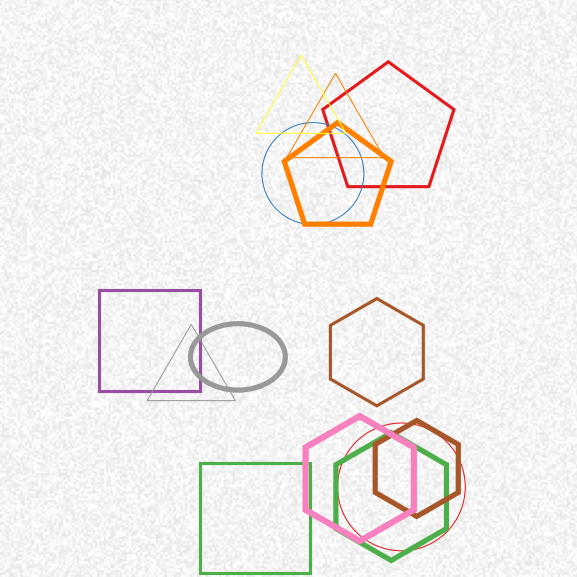[{"shape": "circle", "thickness": 0.5, "radius": 0.55, "center": [0.695, 0.156]}, {"shape": "pentagon", "thickness": 1.5, "radius": 0.6, "center": [0.672, 0.773]}, {"shape": "circle", "thickness": 0.5, "radius": 0.44, "center": [0.542, 0.699]}, {"shape": "square", "thickness": 1.5, "radius": 0.48, "center": [0.441, 0.102]}, {"shape": "hexagon", "thickness": 2.5, "radius": 0.55, "center": [0.677, 0.139]}, {"shape": "square", "thickness": 1.5, "radius": 0.44, "center": [0.259, 0.409]}, {"shape": "triangle", "thickness": 0.5, "radius": 0.49, "center": [0.581, 0.775]}, {"shape": "pentagon", "thickness": 2.5, "radius": 0.49, "center": [0.585, 0.69]}, {"shape": "triangle", "thickness": 0.5, "radius": 0.45, "center": [0.521, 0.813]}, {"shape": "hexagon", "thickness": 1.5, "radius": 0.46, "center": [0.653, 0.389]}, {"shape": "hexagon", "thickness": 2.5, "radius": 0.42, "center": [0.722, 0.188]}, {"shape": "hexagon", "thickness": 3, "radius": 0.54, "center": [0.623, 0.17]}, {"shape": "triangle", "thickness": 0.5, "radius": 0.44, "center": [0.331, 0.349]}, {"shape": "oval", "thickness": 2.5, "radius": 0.41, "center": [0.412, 0.381]}]